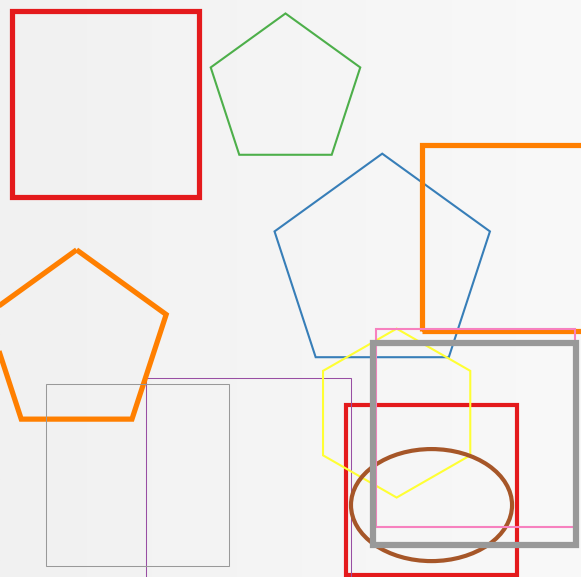[{"shape": "square", "thickness": 2, "radius": 0.74, "center": [0.742, 0.151]}, {"shape": "square", "thickness": 2.5, "radius": 0.81, "center": [0.182, 0.818]}, {"shape": "pentagon", "thickness": 1, "radius": 0.97, "center": [0.658, 0.538]}, {"shape": "pentagon", "thickness": 1, "radius": 0.68, "center": [0.491, 0.841]}, {"shape": "square", "thickness": 0.5, "radius": 0.88, "center": [0.428, 0.168]}, {"shape": "pentagon", "thickness": 2.5, "radius": 0.81, "center": [0.132, 0.404]}, {"shape": "square", "thickness": 2.5, "radius": 0.81, "center": [0.887, 0.587]}, {"shape": "hexagon", "thickness": 1, "radius": 0.73, "center": [0.682, 0.284]}, {"shape": "oval", "thickness": 2, "radius": 0.69, "center": [0.742, 0.125]}, {"shape": "square", "thickness": 1, "radius": 0.86, "center": [0.818, 0.258]}, {"shape": "square", "thickness": 3, "radius": 0.87, "center": [0.816, 0.23]}, {"shape": "square", "thickness": 0.5, "radius": 0.79, "center": [0.237, 0.176]}]